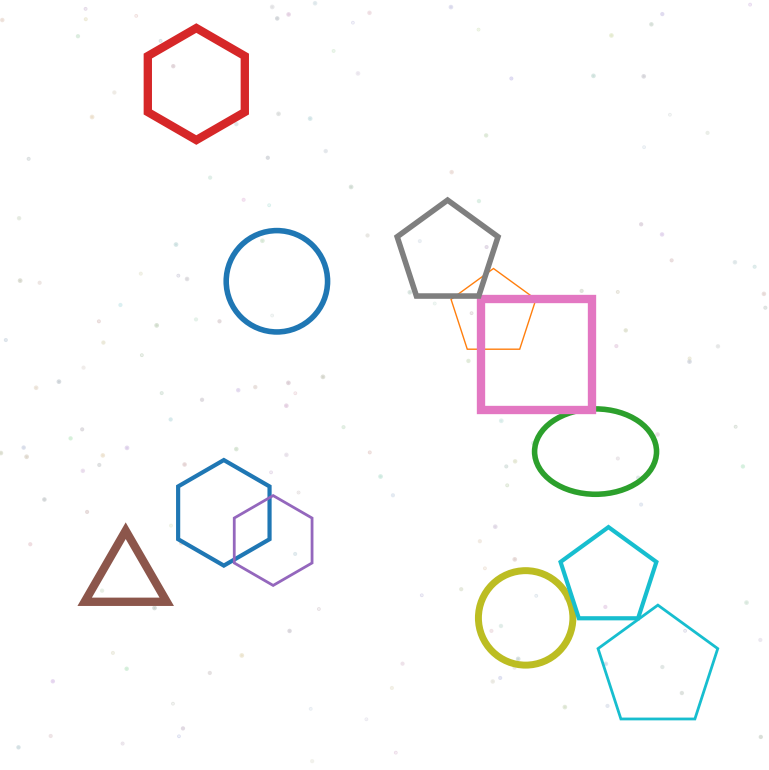[{"shape": "hexagon", "thickness": 1.5, "radius": 0.34, "center": [0.291, 0.334]}, {"shape": "circle", "thickness": 2, "radius": 0.33, "center": [0.36, 0.635]}, {"shape": "pentagon", "thickness": 0.5, "radius": 0.29, "center": [0.641, 0.593]}, {"shape": "oval", "thickness": 2, "radius": 0.4, "center": [0.773, 0.414]}, {"shape": "hexagon", "thickness": 3, "radius": 0.36, "center": [0.255, 0.891]}, {"shape": "hexagon", "thickness": 1, "radius": 0.29, "center": [0.355, 0.298]}, {"shape": "triangle", "thickness": 3, "radius": 0.31, "center": [0.163, 0.249]}, {"shape": "square", "thickness": 3, "radius": 0.36, "center": [0.697, 0.54]}, {"shape": "pentagon", "thickness": 2, "radius": 0.34, "center": [0.581, 0.671]}, {"shape": "circle", "thickness": 2.5, "radius": 0.31, "center": [0.683, 0.198]}, {"shape": "pentagon", "thickness": 1, "radius": 0.41, "center": [0.854, 0.132]}, {"shape": "pentagon", "thickness": 1.5, "radius": 0.33, "center": [0.79, 0.25]}]